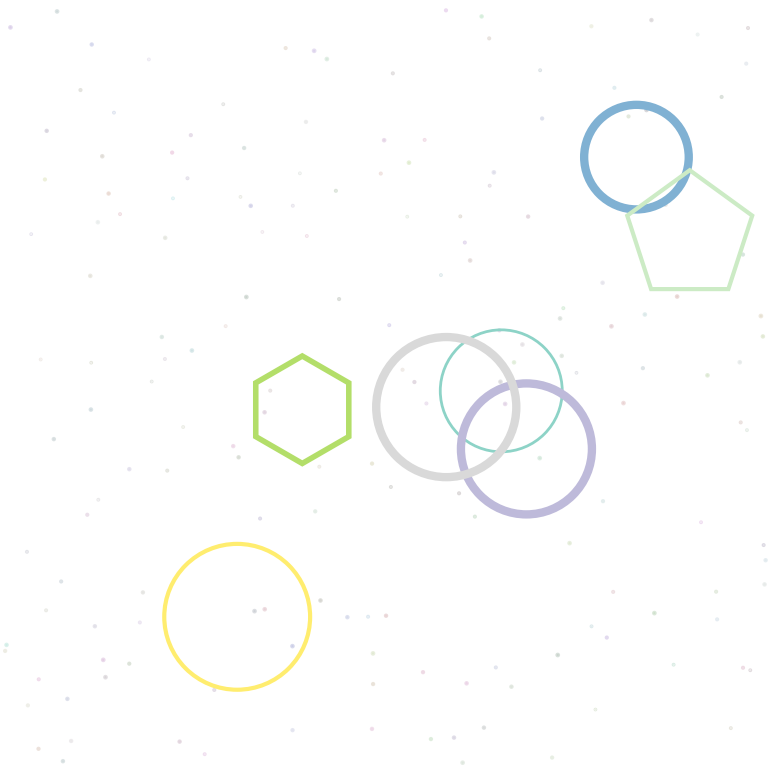[{"shape": "circle", "thickness": 1, "radius": 0.4, "center": [0.651, 0.492]}, {"shape": "circle", "thickness": 3, "radius": 0.43, "center": [0.684, 0.417]}, {"shape": "circle", "thickness": 3, "radius": 0.34, "center": [0.827, 0.796]}, {"shape": "hexagon", "thickness": 2, "radius": 0.35, "center": [0.393, 0.468]}, {"shape": "circle", "thickness": 3, "radius": 0.45, "center": [0.58, 0.471]}, {"shape": "pentagon", "thickness": 1.5, "radius": 0.43, "center": [0.896, 0.694]}, {"shape": "circle", "thickness": 1.5, "radius": 0.47, "center": [0.308, 0.199]}]